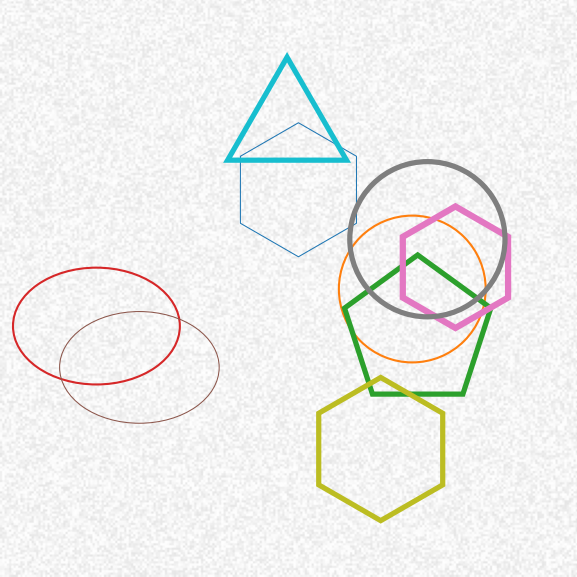[{"shape": "hexagon", "thickness": 0.5, "radius": 0.58, "center": [0.517, 0.671]}, {"shape": "circle", "thickness": 1, "radius": 0.64, "center": [0.714, 0.499]}, {"shape": "pentagon", "thickness": 2.5, "radius": 0.67, "center": [0.723, 0.424]}, {"shape": "oval", "thickness": 1, "radius": 0.72, "center": [0.167, 0.435]}, {"shape": "oval", "thickness": 0.5, "radius": 0.69, "center": [0.241, 0.363]}, {"shape": "hexagon", "thickness": 3, "radius": 0.53, "center": [0.789, 0.536]}, {"shape": "circle", "thickness": 2.5, "radius": 0.67, "center": [0.74, 0.585]}, {"shape": "hexagon", "thickness": 2.5, "radius": 0.62, "center": [0.659, 0.222]}, {"shape": "triangle", "thickness": 2.5, "radius": 0.59, "center": [0.497, 0.781]}]